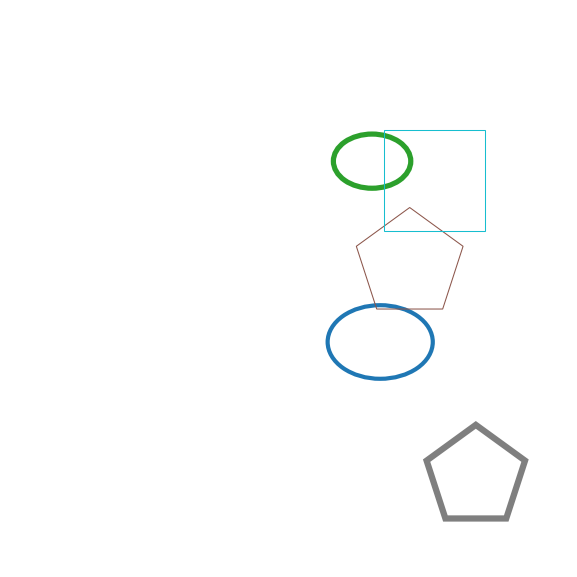[{"shape": "oval", "thickness": 2, "radius": 0.46, "center": [0.658, 0.407]}, {"shape": "oval", "thickness": 2.5, "radius": 0.34, "center": [0.644, 0.72]}, {"shape": "pentagon", "thickness": 0.5, "radius": 0.49, "center": [0.709, 0.543]}, {"shape": "pentagon", "thickness": 3, "radius": 0.45, "center": [0.824, 0.174]}, {"shape": "square", "thickness": 0.5, "radius": 0.44, "center": [0.752, 0.686]}]